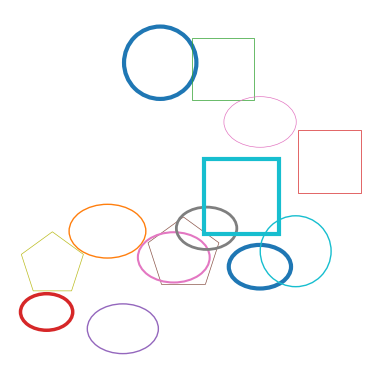[{"shape": "oval", "thickness": 3, "radius": 0.4, "center": [0.675, 0.307]}, {"shape": "circle", "thickness": 3, "radius": 0.47, "center": [0.416, 0.837]}, {"shape": "oval", "thickness": 1, "radius": 0.5, "center": [0.279, 0.4]}, {"shape": "square", "thickness": 0.5, "radius": 0.4, "center": [0.579, 0.82]}, {"shape": "square", "thickness": 0.5, "radius": 0.41, "center": [0.857, 0.581]}, {"shape": "oval", "thickness": 2.5, "radius": 0.34, "center": [0.121, 0.19]}, {"shape": "oval", "thickness": 1, "radius": 0.46, "center": [0.319, 0.146]}, {"shape": "pentagon", "thickness": 0.5, "radius": 0.48, "center": [0.477, 0.34]}, {"shape": "oval", "thickness": 0.5, "radius": 0.47, "center": [0.676, 0.683]}, {"shape": "oval", "thickness": 1.5, "radius": 0.47, "center": [0.451, 0.332]}, {"shape": "oval", "thickness": 2, "radius": 0.39, "center": [0.537, 0.407]}, {"shape": "pentagon", "thickness": 0.5, "radius": 0.42, "center": [0.136, 0.313]}, {"shape": "square", "thickness": 3, "radius": 0.49, "center": [0.628, 0.489]}, {"shape": "circle", "thickness": 1, "radius": 0.46, "center": [0.768, 0.347]}]